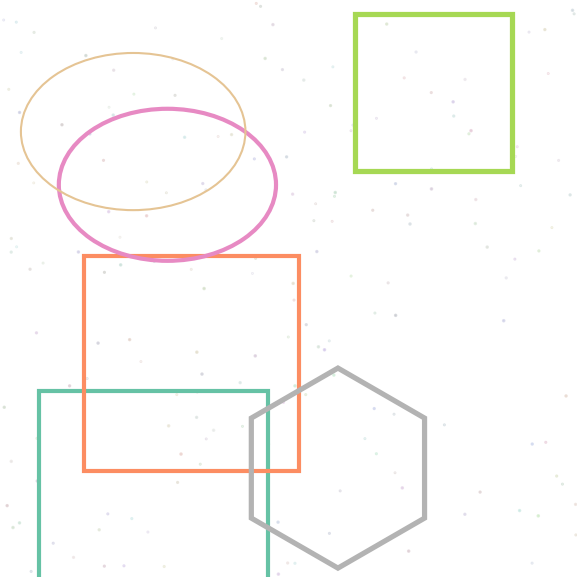[{"shape": "square", "thickness": 2, "radius": 0.99, "center": [0.266, 0.124]}, {"shape": "square", "thickness": 2, "radius": 0.93, "center": [0.331, 0.37]}, {"shape": "oval", "thickness": 2, "radius": 0.94, "center": [0.29, 0.679]}, {"shape": "square", "thickness": 2.5, "radius": 0.68, "center": [0.751, 0.838]}, {"shape": "oval", "thickness": 1, "radius": 0.97, "center": [0.231, 0.771]}, {"shape": "hexagon", "thickness": 2.5, "radius": 0.87, "center": [0.585, 0.189]}]